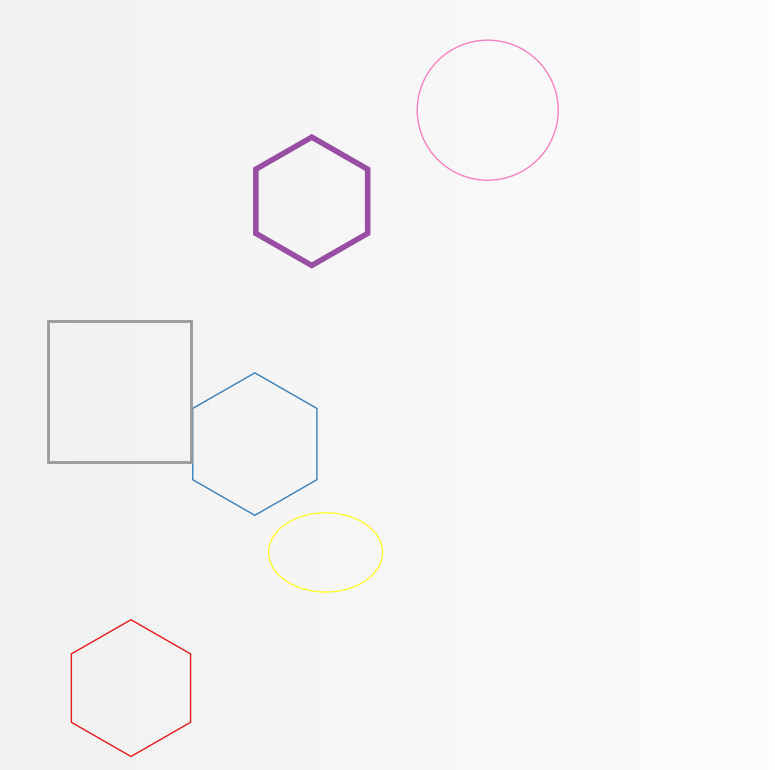[{"shape": "hexagon", "thickness": 0.5, "radius": 0.44, "center": [0.169, 0.106]}, {"shape": "hexagon", "thickness": 0.5, "radius": 0.46, "center": [0.329, 0.423]}, {"shape": "hexagon", "thickness": 2, "radius": 0.42, "center": [0.402, 0.739]}, {"shape": "oval", "thickness": 0.5, "radius": 0.37, "center": [0.42, 0.283]}, {"shape": "circle", "thickness": 0.5, "radius": 0.45, "center": [0.629, 0.857]}, {"shape": "square", "thickness": 1, "radius": 0.46, "center": [0.154, 0.492]}]